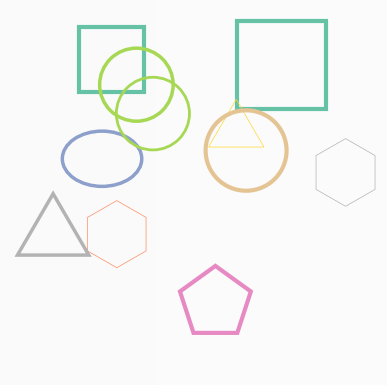[{"shape": "square", "thickness": 3, "radius": 0.42, "center": [0.288, 0.846]}, {"shape": "square", "thickness": 3, "radius": 0.57, "center": [0.726, 0.83]}, {"shape": "hexagon", "thickness": 0.5, "radius": 0.44, "center": [0.301, 0.392]}, {"shape": "oval", "thickness": 2.5, "radius": 0.51, "center": [0.263, 0.588]}, {"shape": "pentagon", "thickness": 3, "radius": 0.48, "center": [0.556, 0.213]}, {"shape": "circle", "thickness": 2, "radius": 0.47, "center": [0.395, 0.705]}, {"shape": "circle", "thickness": 2.5, "radius": 0.47, "center": [0.352, 0.78]}, {"shape": "triangle", "thickness": 0.5, "radius": 0.41, "center": [0.61, 0.659]}, {"shape": "circle", "thickness": 3, "radius": 0.52, "center": [0.635, 0.609]}, {"shape": "hexagon", "thickness": 0.5, "radius": 0.44, "center": [0.892, 0.552]}, {"shape": "triangle", "thickness": 2.5, "radius": 0.53, "center": [0.137, 0.391]}]